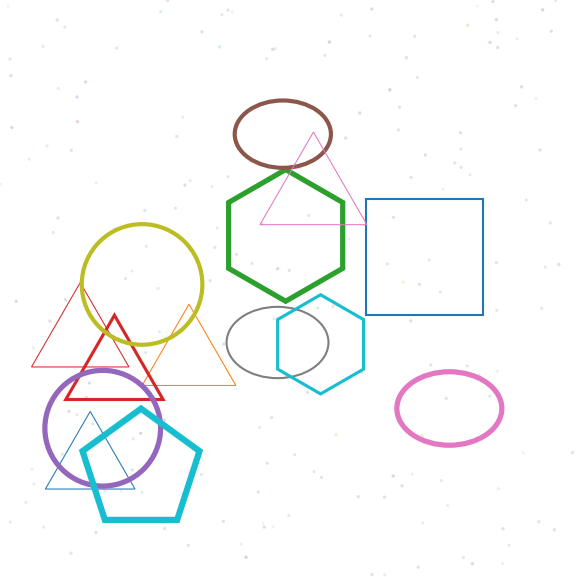[{"shape": "triangle", "thickness": 0.5, "radius": 0.45, "center": [0.156, 0.197]}, {"shape": "square", "thickness": 1, "radius": 0.51, "center": [0.735, 0.554]}, {"shape": "triangle", "thickness": 0.5, "radius": 0.47, "center": [0.327, 0.379]}, {"shape": "hexagon", "thickness": 2.5, "radius": 0.57, "center": [0.495, 0.592]}, {"shape": "triangle", "thickness": 1.5, "radius": 0.49, "center": [0.198, 0.356]}, {"shape": "triangle", "thickness": 0.5, "radius": 0.49, "center": [0.139, 0.412]}, {"shape": "circle", "thickness": 2.5, "radius": 0.5, "center": [0.178, 0.258]}, {"shape": "oval", "thickness": 2, "radius": 0.42, "center": [0.49, 0.767]}, {"shape": "oval", "thickness": 2.5, "radius": 0.45, "center": [0.778, 0.292]}, {"shape": "triangle", "thickness": 0.5, "radius": 0.53, "center": [0.543, 0.664]}, {"shape": "oval", "thickness": 1, "radius": 0.44, "center": [0.481, 0.406]}, {"shape": "circle", "thickness": 2, "radius": 0.52, "center": [0.246, 0.507]}, {"shape": "hexagon", "thickness": 1.5, "radius": 0.43, "center": [0.555, 0.403]}, {"shape": "pentagon", "thickness": 3, "radius": 0.53, "center": [0.244, 0.185]}]